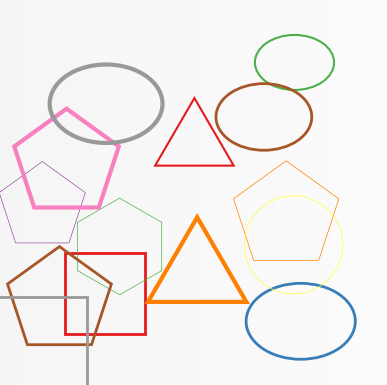[{"shape": "triangle", "thickness": 1.5, "radius": 0.59, "center": [0.502, 0.628]}, {"shape": "square", "thickness": 2, "radius": 0.52, "center": [0.271, 0.238]}, {"shape": "oval", "thickness": 2, "radius": 0.7, "center": [0.776, 0.165]}, {"shape": "oval", "thickness": 1.5, "radius": 0.51, "center": [0.76, 0.838]}, {"shape": "hexagon", "thickness": 0.5, "radius": 0.63, "center": [0.309, 0.36]}, {"shape": "pentagon", "thickness": 0.5, "radius": 0.58, "center": [0.109, 0.464]}, {"shape": "pentagon", "thickness": 0.5, "radius": 0.71, "center": [0.738, 0.439]}, {"shape": "triangle", "thickness": 3, "radius": 0.73, "center": [0.509, 0.289]}, {"shape": "circle", "thickness": 0.5, "radius": 0.64, "center": [0.757, 0.364]}, {"shape": "pentagon", "thickness": 2, "radius": 0.7, "center": [0.153, 0.219]}, {"shape": "oval", "thickness": 2, "radius": 0.62, "center": [0.681, 0.696]}, {"shape": "pentagon", "thickness": 3, "radius": 0.71, "center": [0.172, 0.576]}, {"shape": "oval", "thickness": 3, "radius": 0.73, "center": [0.274, 0.731]}, {"shape": "square", "thickness": 2, "radius": 0.62, "center": [0.1, 0.105]}]